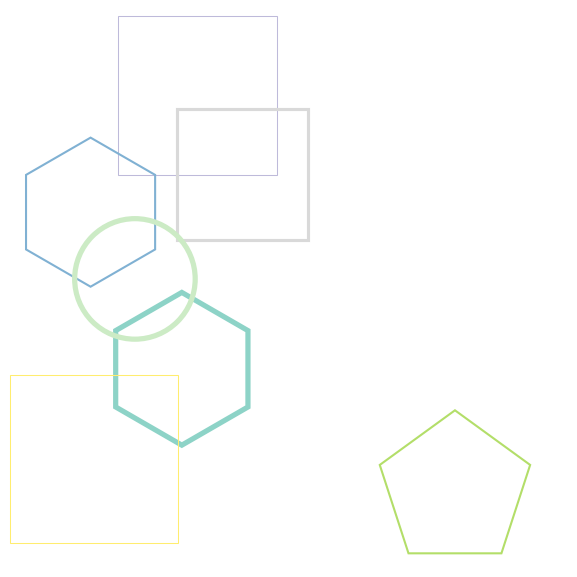[{"shape": "hexagon", "thickness": 2.5, "radius": 0.66, "center": [0.315, 0.361]}, {"shape": "square", "thickness": 0.5, "radius": 0.69, "center": [0.342, 0.834]}, {"shape": "hexagon", "thickness": 1, "radius": 0.65, "center": [0.157, 0.632]}, {"shape": "pentagon", "thickness": 1, "radius": 0.68, "center": [0.788, 0.152]}, {"shape": "square", "thickness": 1.5, "radius": 0.57, "center": [0.42, 0.697]}, {"shape": "circle", "thickness": 2.5, "radius": 0.52, "center": [0.234, 0.516]}, {"shape": "square", "thickness": 0.5, "radius": 0.73, "center": [0.162, 0.204]}]